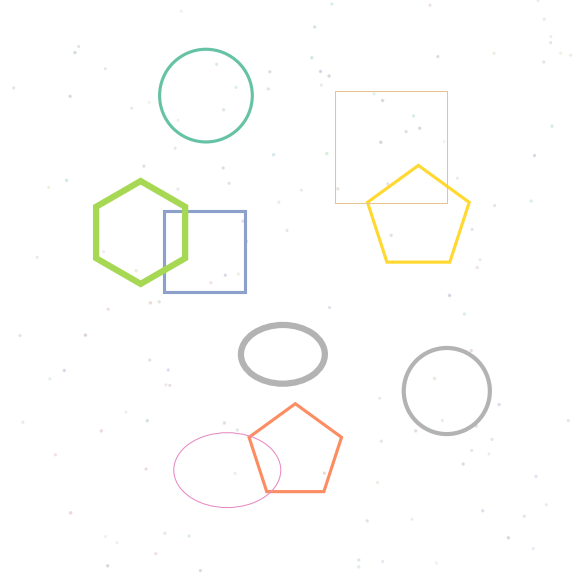[{"shape": "circle", "thickness": 1.5, "radius": 0.4, "center": [0.357, 0.834]}, {"shape": "pentagon", "thickness": 1.5, "radius": 0.42, "center": [0.511, 0.216]}, {"shape": "square", "thickness": 1.5, "radius": 0.35, "center": [0.354, 0.564]}, {"shape": "oval", "thickness": 0.5, "radius": 0.46, "center": [0.394, 0.185]}, {"shape": "hexagon", "thickness": 3, "radius": 0.45, "center": [0.244, 0.597]}, {"shape": "pentagon", "thickness": 1.5, "radius": 0.46, "center": [0.724, 0.62]}, {"shape": "square", "thickness": 0.5, "radius": 0.48, "center": [0.677, 0.744]}, {"shape": "oval", "thickness": 3, "radius": 0.36, "center": [0.49, 0.386]}, {"shape": "circle", "thickness": 2, "radius": 0.37, "center": [0.774, 0.322]}]